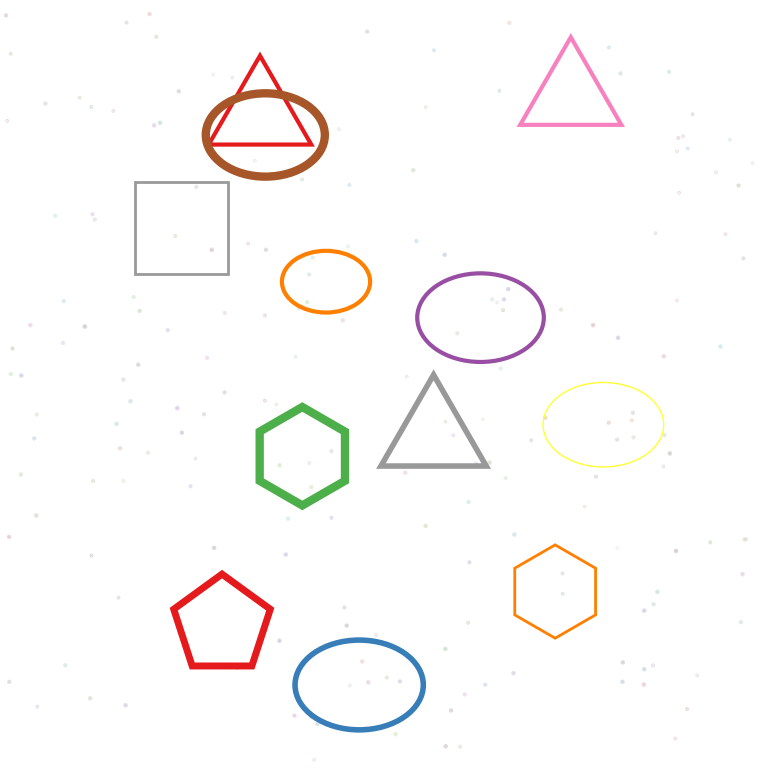[{"shape": "pentagon", "thickness": 2.5, "radius": 0.33, "center": [0.288, 0.188]}, {"shape": "triangle", "thickness": 1.5, "radius": 0.38, "center": [0.338, 0.851]}, {"shape": "oval", "thickness": 2, "radius": 0.42, "center": [0.466, 0.11]}, {"shape": "hexagon", "thickness": 3, "radius": 0.32, "center": [0.393, 0.408]}, {"shape": "oval", "thickness": 1.5, "radius": 0.41, "center": [0.624, 0.587]}, {"shape": "hexagon", "thickness": 1, "radius": 0.3, "center": [0.721, 0.232]}, {"shape": "oval", "thickness": 1.5, "radius": 0.29, "center": [0.423, 0.634]}, {"shape": "oval", "thickness": 0.5, "radius": 0.39, "center": [0.784, 0.448]}, {"shape": "oval", "thickness": 3, "radius": 0.39, "center": [0.345, 0.825]}, {"shape": "triangle", "thickness": 1.5, "radius": 0.38, "center": [0.741, 0.876]}, {"shape": "triangle", "thickness": 2, "radius": 0.39, "center": [0.563, 0.434]}, {"shape": "square", "thickness": 1, "radius": 0.3, "center": [0.235, 0.704]}]